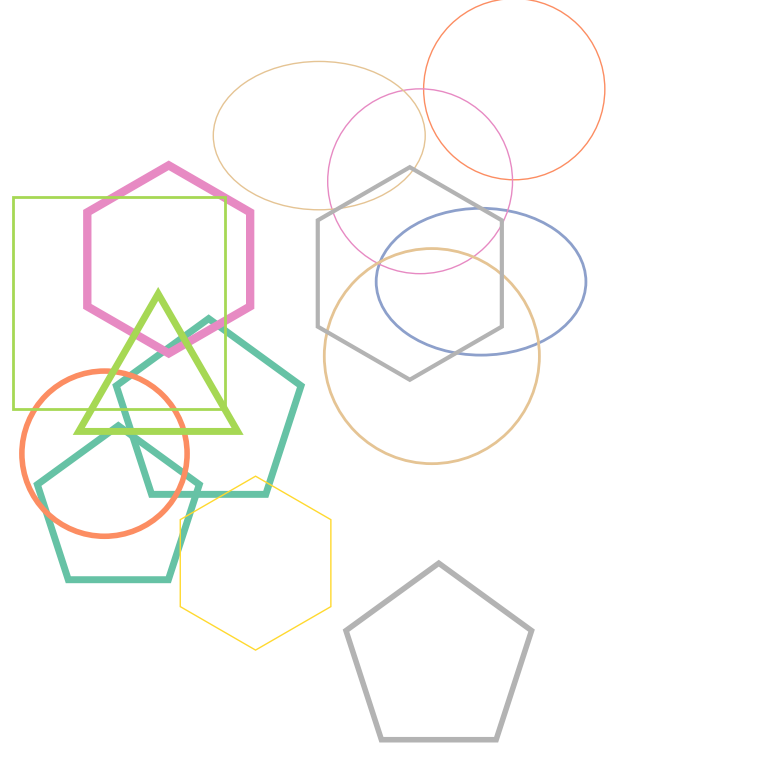[{"shape": "pentagon", "thickness": 2.5, "radius": 0.55, "center": [0.154, 0.337]}, {"shape": "pentagon", "thickness": 2.5, "radius": 0.63, "center": [0.271, 0.46]}, {"shape": "circle", "thickness": 0.5, "radius": 0.59, "center": [0.668, 0.884]}, {"shape": "circle", "thickness": 2, "radius": 0.54, "center": [0.136, 0.411]}, {"shape": "oval", "thickness": 1, "radius": 0.68, "center": [0.625, 0.634]}, {"shape": "circle", "thickness": 0.5, "radius": 0.6, "center": [0.546, 0.765]}, {"shape": "hexagon", "thickness": 3, "radius": 0.61, "center": [0.219, 0.663]}, {"shape": "square", "thickness": 1, "radius": 0.69, "center": [0.155, 0.607]}, {"shape": "triangle", "thickness": 2.5, "radius": 0.6, "center": [0.205, 0.499]}, {"shape": "hexagon", "thickness": 0.5, "radius": 0.56, "center": [0.332, 0.269]}, {"shape": "oval", "thickness": 0.5, "radius": 0.69, "center": [0.415, 0.824]}, {"shape": "circle", "thickness": 1, "radius": 0.7, "center": [0.561, 0.538]}, {"shape": "hexagon", "thickness": 1.5, "radius": 0.69, "center": [0.532, 0.645]}, {"shape": "pentagon", "thickness": 2, "radius": 0.63, "center": [0.57, 0.142]}]